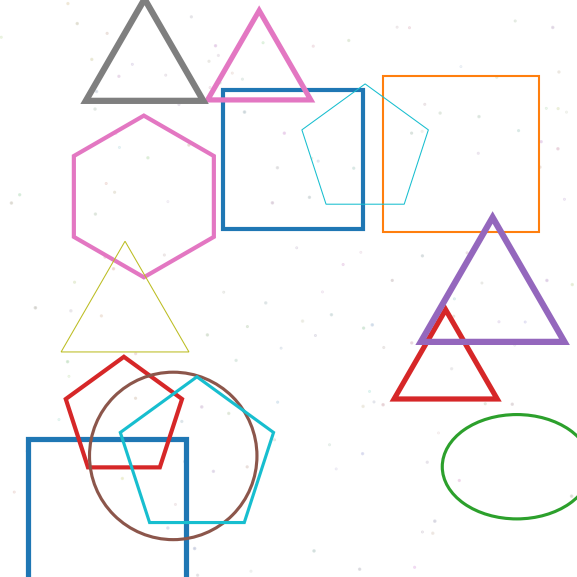[{"shape": "square", "thickness": 2.5, "radius": 0.68, "center": [0.186, 0.102]}, {"shape": "square", "thickness": 2, "radius": 0.6, "center": [0.507, 0.723]}, {"shape": "square", "thickness": 1, "radius": 0.67, "center": [0.798, 0.732]}, {"shape": "oval", "thickness": 1.5, "radius": 0.65, "center": [0.895, 0.191]}, {"shape": "pentagon", "thickness": 2, "radius": 0.53, "center": [0.215, 0.275]}, {"shape": "triangle", "thickness": 2.5, "radius": 0.52, "center": [0.772, 0.36]}, {"shape": "triangle", "thickness": 3, "radius": 0.72, "center": [0.853, 0.479]}, {"shape": "circle", "thickness": 1.5, "radius": 0.72, "center": [0.3, 0.21]}, {"shape": "triangle", "thickness": 2.5, "radius": 0.52, "center": [0.449, 0.878]}, {"shape": "hexagon", "thickness": 2, "radius": 0.7, "center": [0.249, 0.659]}, {"shape": "triangle", "thickness": 3, "radius": 0.59, "center": [0.25, 0.883]}, {"shape": "triangle", "thickness": 0.5, "radius": 0.64, "center": [0.217, 0.454]}, {"shape": "pentagon", "thickness": 0.5, "radius": 0.58, "center": [0.632, 0.739]}, {"shape": "pentagon", "thickness": 1.5, "radius": 0.7, "center": [0.341, 0.207]}]